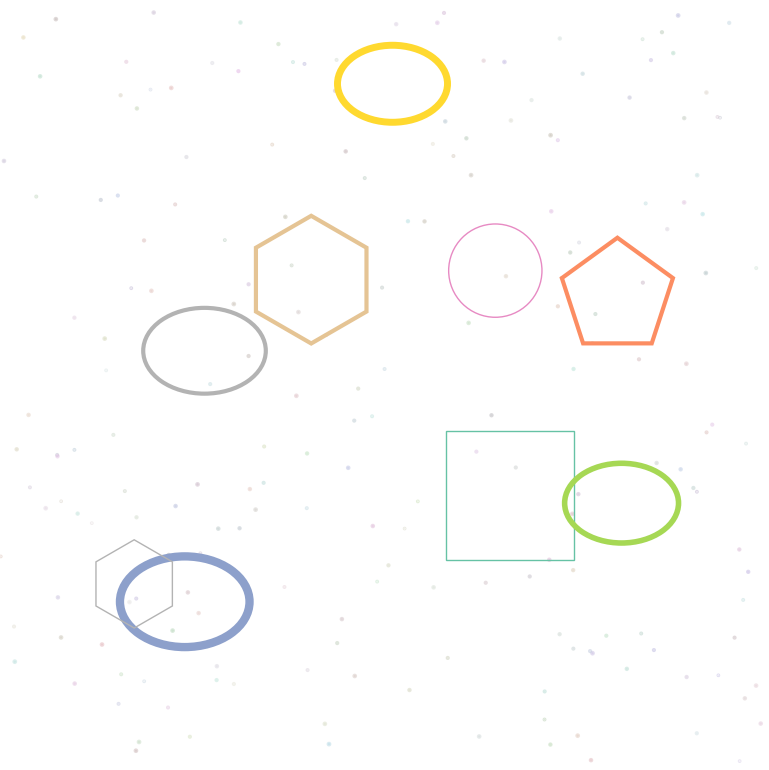[{"shape": "square", "thickness": 0.5, "radius": 0.42, "center": [0.662, 0.356]}, {"shape": "pentagon", "thickness": 1.5, "radius": 0.38, "center": [0.802, 0.615]}, {"shape": "oval", "thickness": 3, "radius": 0.42, "center": [0.24, 0.219]}, {"shape": "circle", "thickness": 0.5, "radius": 0.3, "center": [0.643, 0.649]}, {"shape": "oval", "thickness": 2, "radius": 0.37, "center": [0.807, 0.347]}, {"shape": "oval", "thickness": 2.5, "radius": 0.36, "center": [0.51, 0.891]}, {"shape": "hexagon", "thickness": 1.5, "radius": 0.41, "center": [0.404, 0.637]}, {"shape": "hexagon", "thickness": 0.5, "radius": 0.29, "center": [0.174, 0.242]}, {"shape": "oval", "thickness": 1.5, "radius": 0.4, "center": [0.266, 0.544]}]